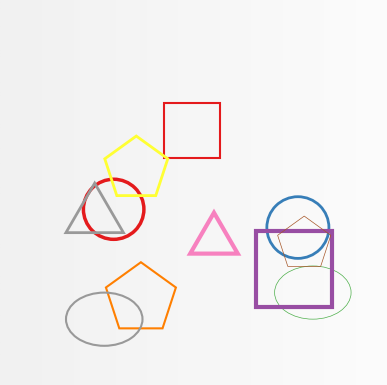[{"shape": "square", "thickness": 1.5, "radius": 0.36, "center": [0.495, 0.66]}, {"shape": "circle", "thickness": 2.5, "radius": 0.39, "center": [0.293, 0.456]}, {"shape": "circle", "thickness": 2, "radius": 0.4, "center": [0.769, 0.409]}, {"shape": "oval", "thickness": 0.5, "radius": 0.49, "center": [0.807, 0.24]}, {"shape": "square", "thickness": 3, "radius": 0.49, "center": [0.759, 0.302]}, {"shape": "pentagon", "thickness": 1.5, "radius": 0.47, "center": [0.364, 0.224]}, {"shape": "pentagon", "thickness": 2, "radius": 0.43, "center": [0.352, 0.561]}, {"shape": "pentagon", "thickness": 0.5, "radius": 0.36, "center": [0.785, 0.367]}, {"shape": "triangle", "thickness": 3, "radius": 0.35, "center": [0.552, 0.377]}, {"shape": "triangle", "thickness": 2, "radius": 0.43, "center": [0.244, 0.439]}, {"shape": "oval", "thickness": 1.5, "radius": 0.49, "center": [0.269, 0.171]}]